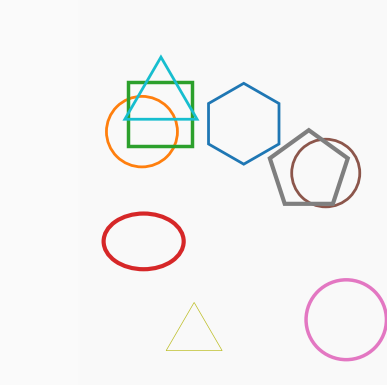[{"shape": "hexagon", "thickness": 2, "radius": 0.53, "center": [0.629, 0.679]}, {"shape": "circle", "thickness": 2, "radius": 0.46, "center": [0.366, 0.658]}, {"shape": "square", "thickness": 2.5, "radius": 0.41, "center": [0.413, 0.704]}, {"shape": "oval", "thickness": 3, "radius": 0.52, "center": [0.371, 0.373]}, {"shape": "circle", "thickness": 2, "radius": 0.44, "center": [0.841, 0.551]}, {"shape": "circle", "thickness": 2.5, "radius": 0.52, "center": [0.894, 0.17]}, {"shape": "pentagon", "thickness": 3, "radius": 0.53, "center": [0.797, 0.556]}, {"shape": "triangle", "thickness": 0.5, "radius": 0.42, "center": [0.501, 0.131]}, {"shape": "triangle", "thickness": 2, "radius": 0.54, "center": [0.415, 0.744]}]